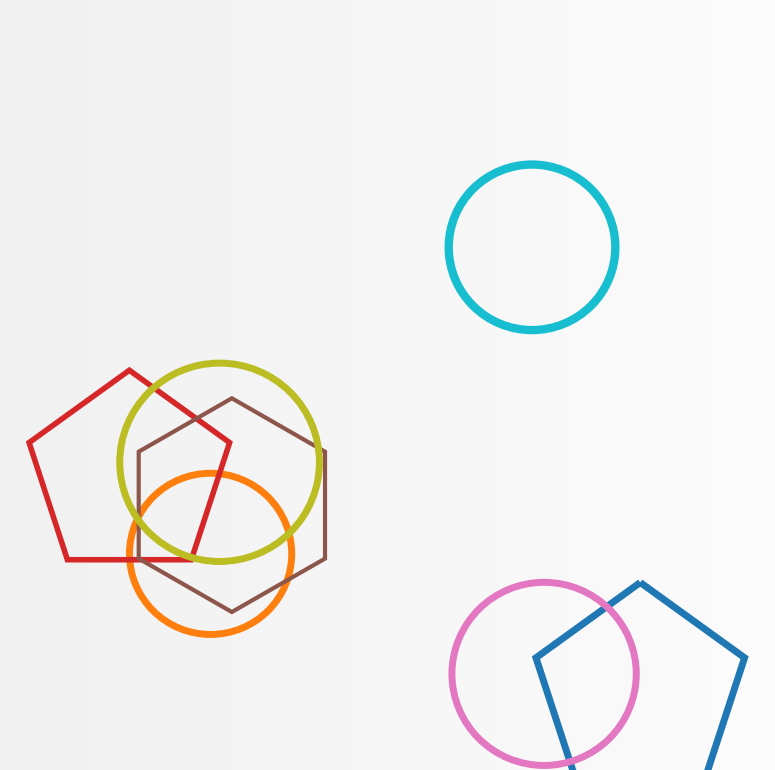[{"shape": "pentagon", "thickness": 2.5, "radius": 0.71, "center": [0.826, 0.102]}, {"shape": "circle", "thickness": 2.5, "radius": 0.52, "center": [0.272, 0.281]}, {"shape": "pentagon", "thickness": 2, "radius": 0.68, "center": [0.167, 0.383]}, {"shape": "hexagon", "thickness": 1.5, "radius": 0.69, "center": [0.299, 0.344]}, {"shape": "circle", "thickness": 2.5, "radius": 0.59, "center": [0.702, 0.125]}, {"shape": "circle", "thickness": 2.5, "radius": 0.64, "center": [0.283, 0.4]}, {"shape": "circle", "thickness": 3, "radius": 0.54, "center": [0.686, 0.679]}]